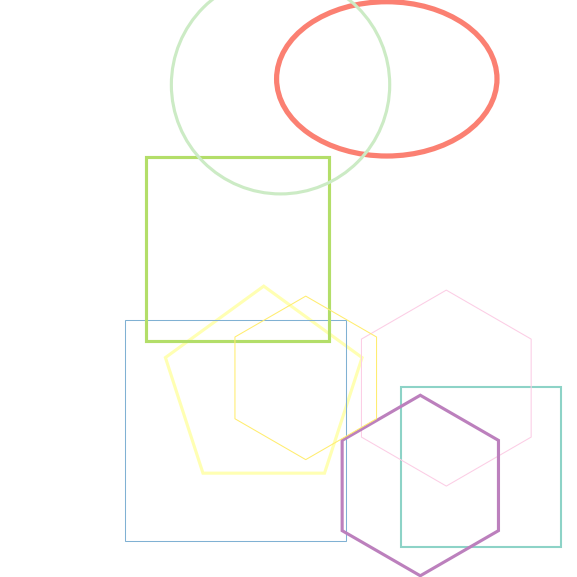[{"shape": "square", "thickness": 1, "radius": 0.69, "center": [0.833, 0.19]}, {"shape": "pentagon", "thickness": 1.5, "radius": 0.9, "center": [0.457, 0.325]}, {"shape": "oval", "thickness": 2.5, "radius": 0.95, "center": [0.67, 0.863]}, {"shape": "square", "thickness": 0.5, "radius": 0.95, "center": [0.407, 0.254]}, {"shape": "square", "thickness": 1.5, "radius": 0.79, "center": [0.411, 0.568]}, {"shape": "hexagon", "thickness": 0.5, "radius": 0.85, "center": [0.773, 0.327]}, {"shape": "hexagon", "thickness": 1.5, "radius": 0.78, "center": [0.728, 0.158]}, {"shape": "circle", "thickness": 1.5, "radius": 0.95, "center": [0.486, 0.852]}, {"shape": "hexagon", "thickness": 0.5, "radius": 0.71, "center": [0.529, 0.345]}]